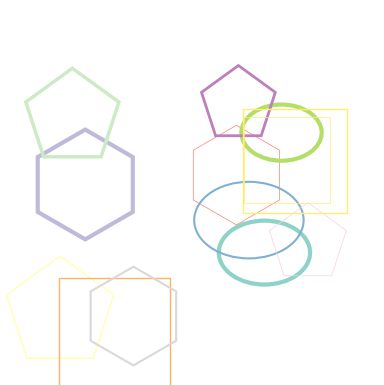[{"shape": "oval", "thickness": 3, "radius": 0.59, "center": [0.687, 0.344]}, {"shape": "pentagon", "thickness": 1, "radius": 0.73, "center": [0.156, 0.188]}, {"shape": "hexagon", "thickness": 3, "radius": 0.71, "center": [0.221, 0.521]}, {"shape": "hexagon", "thickness": 0.5, "radius": 0.65, "center": [0.614, 0.545]}, {"shape": "oval", "thickness": 1.5, "radius": 0.71, "center": [0.646, 0.428]}, {"shape": "square", "thickness": 1, "radius": 0.72, "center": [0.297, 0.134]}, {"shape": "oval", "thickness": 3, "radius": 0.52, "center": [0.731, 0.656]}, {"shape": "pentagon", "thickness": 0.5, "radius": 0.53, "center": [0.8, 0.369]}, {"shape": "hexagon", "thickness": 1.5, "radius": 0.64, "center": [0.347, 0.179]}, {"shape": "pentagon", "thickness": 2, "radius": 0.5, "center": [0.619, 0.729]}, {"shape": "pentagon", "thickness": 2.5, "radius": 0.64, "center": [0.188, 0.696]}, {"shape": "square", "thickness": 0.5, "radius": 0.56, "center": [0.746, 0.584]}, {"shape": "square", "thickness": 1, "radius": 0.67, "center": [0.766, 0.581]}]